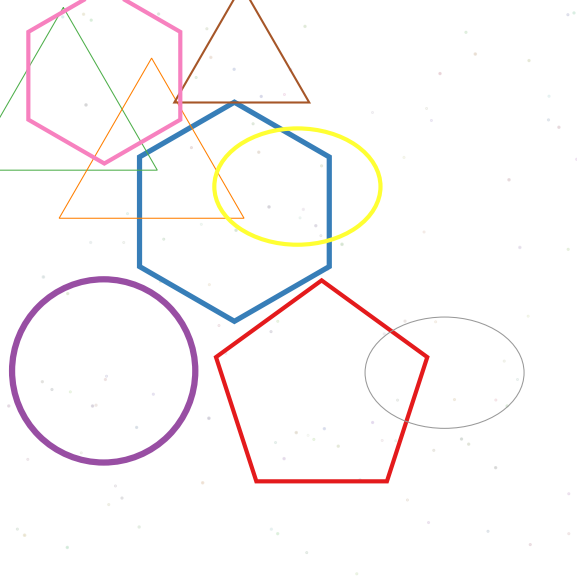[{"shape": "pentagon", "thickness": 2, "radius": 0.96, "center": [0.557, 0.321]}, {"shape": "hexagon", "thickness": 2.5, "radius": 0.95, "center": [0.406, 0.632]}, {"shape": "triangle", "thickness": 0.5, "radius": 0.94, "center": [0.11, 0.798]}, {"shape": "circle", "thickness": 3, "radius": 0.79, "center": [0.18, 0.357]}, {"shape": "triangle", "thickness": 0.5, "radius": 0.92, "center": [0.262, 0.714]}, {"shape": "oval", "thickness": 2, "radius": 0.72, "center": [0.515, 0.676]}, {"shape": "triangle", "thickness": 1, "radius": 0.67, "center": [0.419, 0.889]}, {"shape": "hexagon", "thickness": 2, "radius": 0.76, "center": [0.181, 0.868]}, {"shape": "oval", "thickness": 0.5, "radius": 0.69, "center": [0.77, 0.354]}]